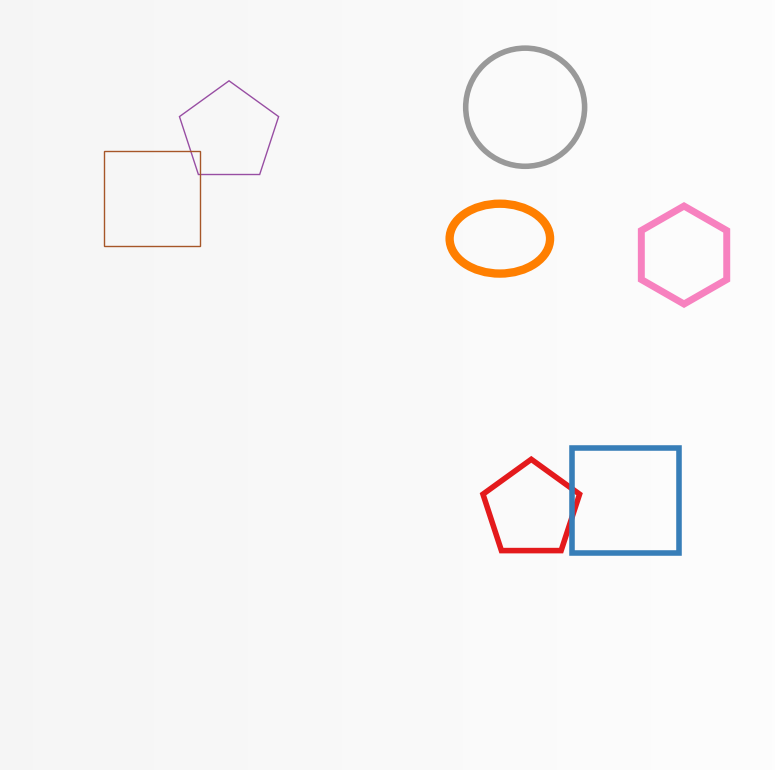[{"shape": "pentagon", "thickness": 2, "radius": 0.33, "center": [0.686, 0.338]}, {"shape": "square", "thickness": 2, "radius": 0.34, "center": [0.807, 0.35]}, {"shape": "pentagon", "thickness": 0.5, "radius": 0.34, "center": [0.296, 0.828]}, {"shape": "oval", "thickness": 3, "radius": 0.32, "center": [0.645, 0.69]}, {"shape": "square", "thickness": 0.5, "radius": 0.31, "center": [0.196, 0.742]}, {"shape": "hexagon", "thickness": 2.5, "radius": 0.32, "center": [0.883, 0.669]}, {"shape": "circle", "thickness": 2, "radius": 0.38, "center": [0.678, 0.861]}]